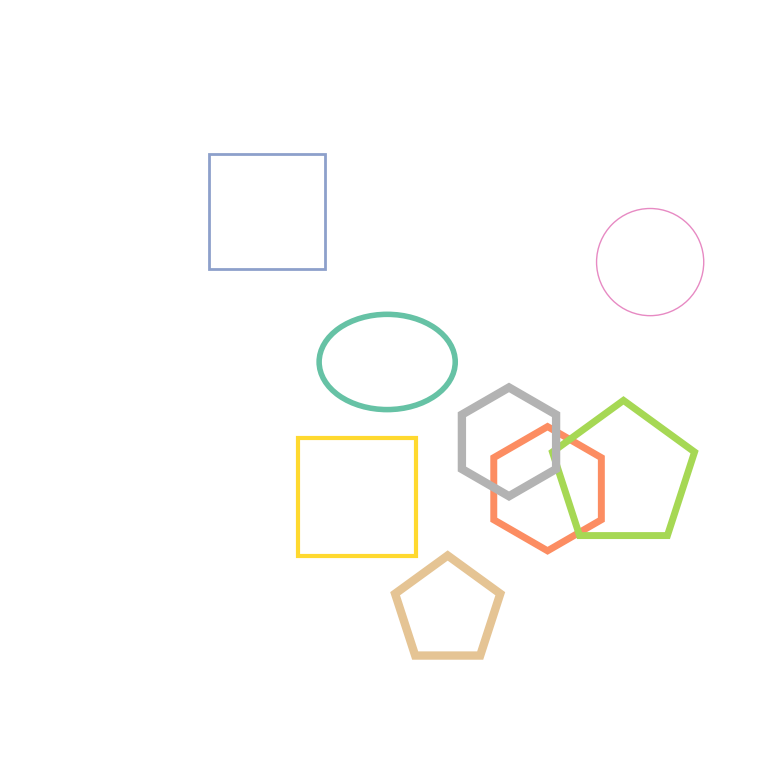[{"shape": "oval", "thickness": 2, "radius": 0.44, "center": [0.503, 0.53]}, {"shape": "hexagon", "thickness": 2.5, "radius": 0.4, "center": [0.711, 0.365]}, {"shape": "square", "thickness": 1, "radius": 0.37, "center": [0.347, 0.725]}, {"shape": "circle", "thickness": 0.5, "radius": 0.35, "center": [0.844, 0.66]}, {"shape": "pentagon", "thickness": 2.5, "radius": 0.49, "center": [0.81, 0.383]}, {"shape": "square", "thickness": 1.5, "radius": 0.38, "center": [0.463, 0.354]}, {"shape": "pentagon", "thickness": 3, "radius": 0.36, "center": [0.581, 0.207]}, {"shape": "hexagon", "thickness": 3, "radius": 0.35, "center": [0.661, 0.426]}]